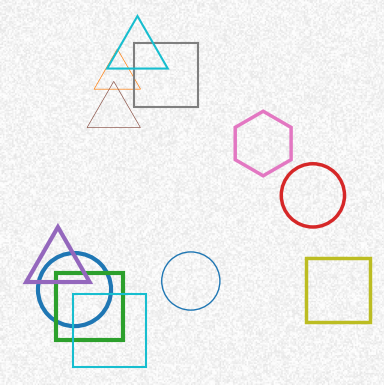[{"shape": "circle", "thickness": 1, "radius": 0.38, "center": [0.496, 0.27]}, {"shape": "circle", "thickness": 3, "radius": 0.47, "center": [0.194, 0.248]}, {"shape": "triangle", "thickness": 0.5, "radius": 0.35, "center": [0.305, 0.803]}, {"shape": "square", "thickness": 3, "radius": 0.44, "center": [0.232, 0.204]}, {"shape": "circle", "thickness": 2.5, "radius": 0.41, "center": [0.813, 0.493]}, {"shape": "triangle", "thickness": 3, "radius": 0.48, "center": [0.15, 0.315]}, {"shape": "triangle", "thickness": 0.5, "radius": 0.4, "center": [0.295, 0.709]}, {"shape": "hexagon", "thickness": 2.5, "radius": 0.42, "center": [0.684, 0.627]}, {"shape": "square", "thickness": 1.5, "radius": 0.41, "center": [0.431, 0.805]}, {"shape": "square", "thickness": 2.5, "radius": 0.41, "center": [0.878, 0.247]}, {"shape": "triangle", "thickness": 1.5, "radius": 0.45, "center": [0.357, 0.867]}, {"shape": "square", "thickness": 1.5, "radius": 0.47, "center": [0.285, 0.141]}]